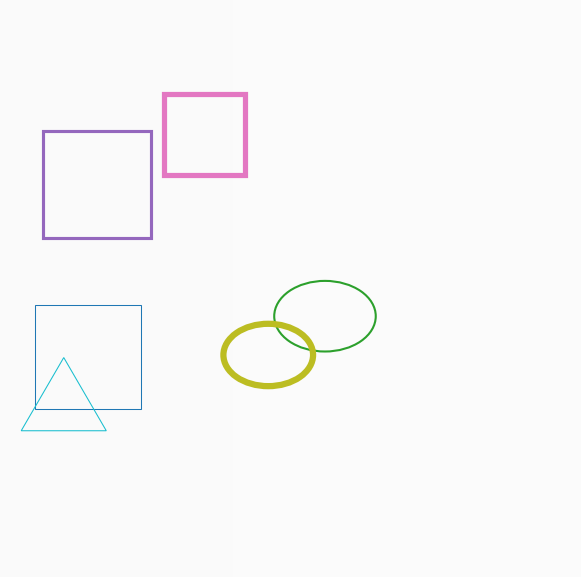[{"shape": "square", "thickness": 0.5, "radius": 0.45, "center": [0.151, 0.381]}, {"shape": "oval", "thickness": 1, "radius": 0.44, "center": [0.559, 0.452]}, {"shape": "square", "thickness": 1.5, "radius": 0.46, "center": [0.167, 0.679]}, {"shape": "square", "thickness": 2.5, "radius": 0.35, "center": [0.352, 0.766]}, {"shape": "oval", "thickness": 3, "radius": 0.39, "center": [0.461, 0.384]}, {"shape": "triangle", "thickness": 0.5, "radius": 0.42, "center": [0.11, 0.295]}]